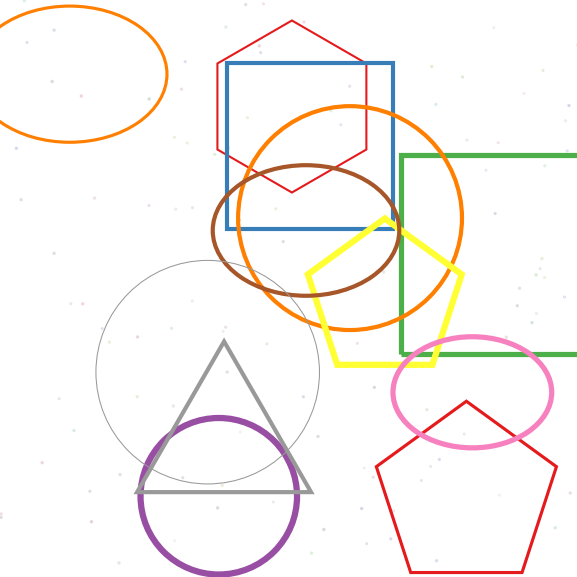[{"shape": "hexagon", "thickness": 1, "radius": 0.74, "center": [0.505, 0.815]}, {"shape": "pentagon", "thickness": 1.5, "radius": 0.82, "center": [0.808, 0.14]}, {"shape": "square", "thickness": 2, "radius": 0.72, "center": [0.537, 0.746]}, {"shape": "square", "thickness": 2.5, "radius": 0.86, "center": [0.867, 0.559]}, {"shape": "circle", "thickness": 3, "radius": 0.68, "center": [0.379, 0.14]}, {"shape": "oval", "thickness": 1.5, "radius": 0.84, "center": [0.121, 0.871]}, {"shape": "circle", "thickness": 2, "radius": 0.97, "center": [0.606, 0.621]}, {"shape": "pentagon", "thickness": 3, "radius": 0.7, "center": [0.666, 0.481]}, {"shape": "oval", "thickness": 2, "radius": 0.81, "center": [0.53, 0.6]}, {"shape": "oval", "thickness": 2.5, "radius": 0.69, "center": [0.818, 0.32]}, {"shape": "circle", "thickness": 0.5, "radius": 0.97, "center": [0.36, 0.355]}, {"shape": "triangle", "thickness": 2, "radius": 0.87, "center": [0.388, 0.234]}]